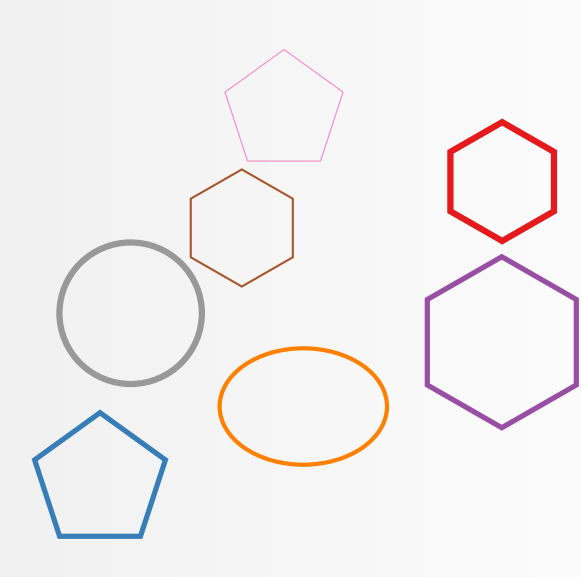[{"shape": "hexagon", "thickness": 3, "radius": 0.51, "center": [0.864, 0.685]}, {"shape": "pentagon", "thickness": 2.5, "radius": 0.59, "center": [0.172, 0.166]}, {"shape": "hexagon", "thickness": 2.5, "radius": 0.74, "center": [0.863, 0.407]}, {"shape": "oval", "thickness": 2, "radius": 0.72, "center": [0.522, 0.295]}, {"shape": "hexagon", "thickness": 1, "radius": 0.51, "center": [0.416, 0.604]}, {"shape": "pentagon", "thickness": 0.5, "radius": 0.53, "center": [0.489, 0.807]}, {"shape": "circle", "thickness": 3, "radius": 0.61, "center": [0.225, 0.457]}]